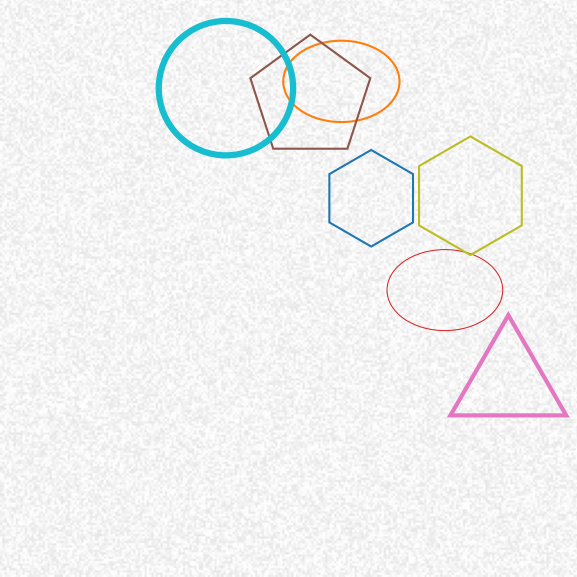[{"shape": "hexagon", "thickness": 1, "radius": 0.42, "center": [0.643, 0.656]}, {"shape": "oval", "thickness": 1, "radius": 0.5, "center": [0.591, 0.858]}, {"shape": "oval", "thickness": 0.5, "radius": 0.5, "center": [0.77, 0.497]}, {"shape": "pentagon", "thickness": 1, "radius": 0.55, "center": [0.537, 0.83]}, {"shape": "triangle", "thickness": 2, "radius": 0.58, "center": [0.88, 0.338]}, {"shape": "hexagon", "thickness": 1, "radius": 0.51, "center": [0.815, 0.66]}, {"shape": "circle", "thickness": 3, "radius": 0.58, "center": [0.391, 0.846]}]